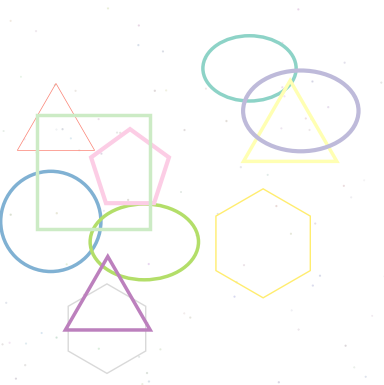[{"shape": "oval", "thickness": 2.5, "radius": 0.61, "center": [0.648, 0.822]}, {"shape": "triangle", "thickness": 2.5, "radius": 0.7, "center": [0.754, 0.651]}, {"shape": "oval", "thickness": 3, "radius": 0.75, "center": [0.781, 0.712]}, {"shape": "triangle", "thickness": 0.5, "radius": 0.58, "center": [0.145, 0.667]}, {"shape": "circle", "thickness": 2.5, "radius": 0.65, "center": [0.132, 0.425]}, {"shape": "oval", "thickness": 2.5, "radius": 0.7, "center": [0.375, 0.372]}, {"shape": "pentagon", "thickness": 3, "radius": 0.53, "center": [0.338, 0.558]}, {"shape": "hexagon", "thickness": 1, "radius": 0.58, "center": [0.278, 0.146]}, {"shape": "triangle", "thickness": 2.5, "radius": 0.64, "center": [0.28, 0.207]}, {"shape": "square", "thickness": 2.5, "radius": 0.74, "center": [0.243, 0.553]}, {"shape": "hexagon", "thickness": 1, "radius": 0.71, "center": [0.683, 0.368]}]